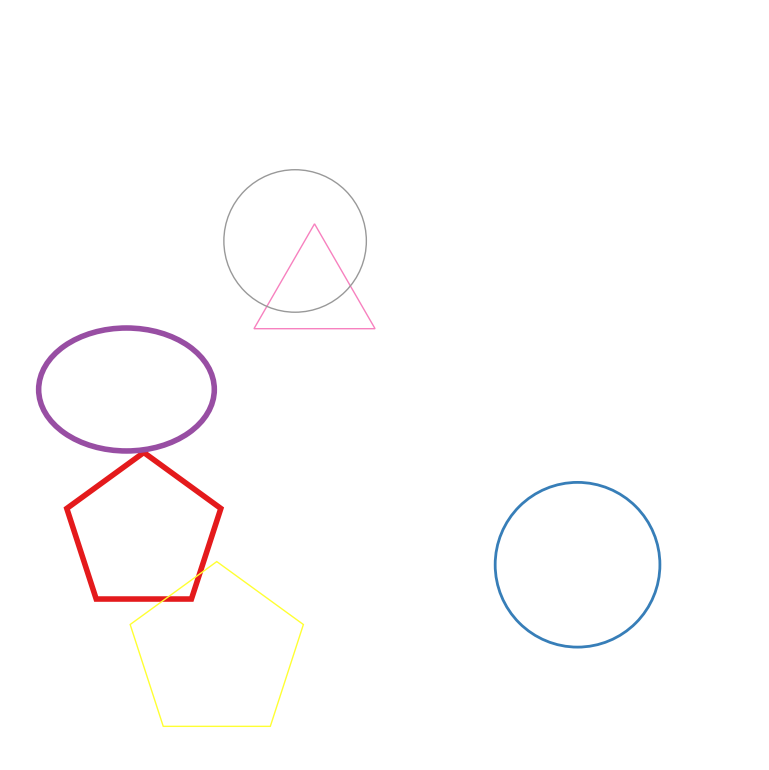[{"shape": "pentagon", "thickness": 2, "radius": 0.53, "center": [0.187, 0.307]}, {"shape": "circle", "thickness": 1, "radius": 0.53, "center": [0.75, 0.267]}, {"shape": "oval", "thickness": 2, "radius": 0.57, "center": [0.164, 0.494]}, {"shape": "pentagon", "thickness": 0.5, "radius": 0.59, "center": [0.282, 0.152]}, {"shape": "triangle", "thickness": 0.5, "radius": 0.45, "center": [0.408, 0.619]}, {"shape": "circle", "thickness": 0.5, "radius": 0.46, "center": [0.383, 0.687]}]